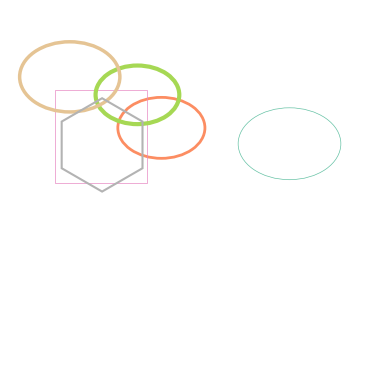[{"shape": "oval", "thickness": 0.5, "radius": 0.67, "center": [0.752, 0.627]}, {"shape": "oval", "thickness": 2, "radius": 0.57, "center": [0.419, 0.668]}, {"shape": "square", "thickness": 0.5, "radius": 0.6, "center": [0.263, 0.645]}, {"shape": "oval", "thickness": 3, "radius": 0.54, "center": [0.357, 0.754]}, {"shape": "oval", "thickness": 2.5, "radius": 0.65, "center": [0.181, 0.8]}, {"shape": "hexagon", "thickness": 1.5, "radius": 0.61, "center": [0.265, 0.624]}]